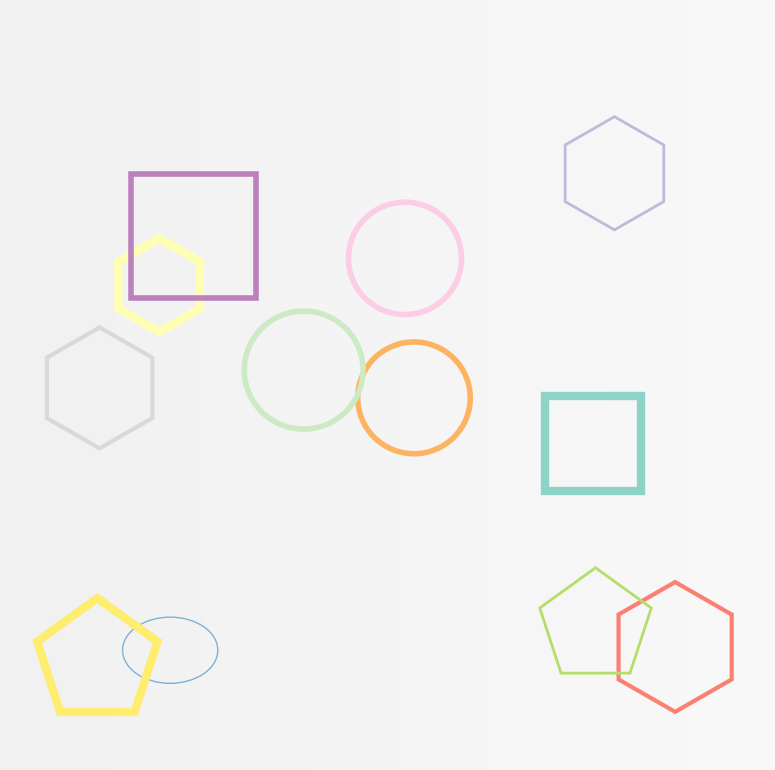[{"shape": "square", "thickness": 3, "radius": 0.31, "center": [0.765, 0.424]}, {"shape": "hexagon", "thickness": 3, "radius": 0.3, "center": [0.205, 0.63]}, {"shape": "hexagon", "thickness": 1, "radius": 0.37, "center": [0.793, 0.775]}, {"shape": "hexagon", "thickness": 1.5, "radius": 0.42, "center": [0.871, 0.16]}, {"shape": "oval", "thickness": 0.5, "radius": 0.31, "center": [0.22, 0.156]}, {"shape": "circle", "thickness": 2, "radius": 0.36, "center": [0.534, 0.483]}, {"shape": "pentagon", "thickness": 1, "radius": 0.38, "center": [0.768, 0.187]}, {"shape": "circle", "thickness": 2, "radius": 0.36, "center": [0.523, 0.664]}, {"shape": "hexagon", "thickness": 1.5, "radius": 0.39, "center": [0.129, 0.496]}, {"shape": "square", "thickness": 2, "radius": 0.4, "center": [0.25, 0.693]}, {"shape": "circle", "thickness": 2, "radius": 0.38, "center": [0.392, 0.519]}, {"shape": "pentagon", "thickness": 3, "radius": 0.41, "center": [0.126, 0.141]}]